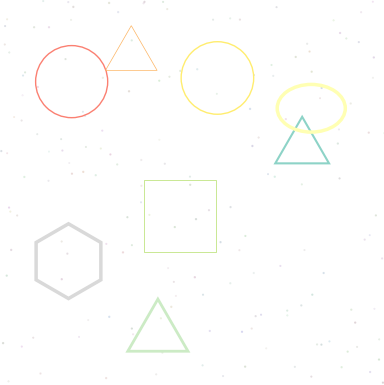[{"shape": "triangle", "thickness": 1.5, "radius": 0.4, "center": [0.785, 0.616]}, {"shape": "oval", "thickness": 2.5, "radius": 0.44, "center": [0.808, 0.719]}, {"shape": "circle", "thickness": 1, "radius": 0.47, "center": [0.186, 0.788]}, {"shape": "triangle", "thickness": 0.5, "radius": 0.39, "center": [0.341, 0.856]}, {"shape": "square", "thickness": 0.5, "radius": 0.47, "center": [0.467, 0.439]}, {"shape": "hexagon", "thickness": 2.5, "radius": 0.49, "center": [0.178, 0.322]}, {"shape": "triangle", "thickness": 2, "radius": 0.45, "center": [0.41, 0.133]}, {"shape": "circle", "thickness": 1, "radius": 0.47, "center": [0.565, 0.797]}]